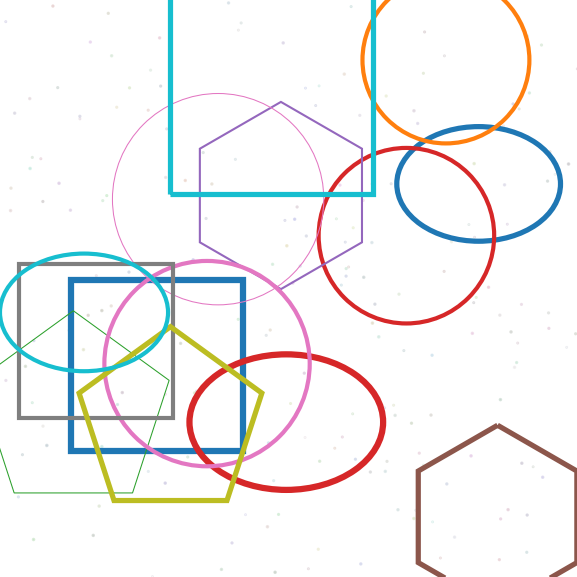[{"shape": "oval", "thickness": 2.5, "radius": 0.71, "center": [0.829, 0.681]}, {"shape": "square", "thickness": 3, "radius": 0.74, "center": [0.272, 0.366]}, {"shape": "circle", "thickness": 2, "radius": 0.72, "center": [0.772, 0.895]}, {"shape": "pentagon", "thickness": 0.5, "radius": 0.87, "center": [0.127, 0.287]}, {"shape": "circle", "thickness": 2, "radius": 0.76, "center": [0.704, 0.591]}, {"shape": "oval", "thickness": 3, "radius": 0.84, "center": [0.496, 0.268]}, {"shape": "hexagon", "thickness": 1, "radius": 0.81, "center": [0.486, 0.661]}, {"shape": "hexagon", "thickness": 2.5, "radius": 0.79, "center": [0.862, 0.104]}, {"shape": "circle", "thickness": 0.5, "radius": 0.91, "center": [0.378, 0.654]}, {"shape": "circle", "thickness": 2, "radius": 0.89, "center": [0.359, 0.369]}, {"shape": "square", "thickness": 2, "radius": 0.67, "center": [0.167, 0.408]}, {"shape": "pentagon", "thickness": 2.5, "radius": 0.83, "center": [0.295, 0.267]}, {"shape": "oval", "thickness": 2, "radius": 0.73, "center": [0.145, 0.458]}, {"shape": "square", "thickness": 2.5, "radius": 0.88, "center": [0.47, 0.839]}]